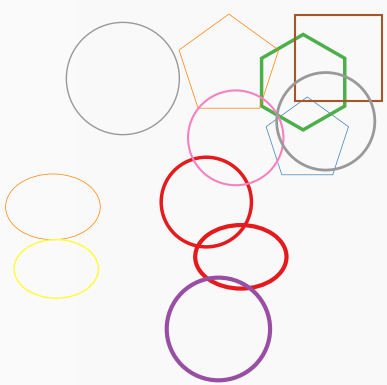[{"shape": "circle", "thickness": 2.5, "radius": 0.58, "center": [0.532, 0.475]}, {"shape": "oval", "thickness": 3, "radius": 0.59, "center": [0.622, 0.333]}, {"shape": "pentagon", "thickness": 0.5, "radius": 0.56, "center": [0.793, 0.636]}, {"shape": "hexagon", "thickness": 2.5, "radius": 0.62, "center": [0.782, 0.787]}, {"shape": "circle", "thickness": 3, "radius": 0.67, "center": [0.564, 0.146]}, {"shape": "oval", "thickness": 0.5, "radius": 0.61, "center": [0.137, 0.463]}, {"shape": "pentagon", "thickness": 0.5, "radius": 0.68, "center": [0.591, 0.828]}, {"shape": "oval", "thickness": 1, "radius": 0.54, "center": [0.145, 0.302]}, {"shape": "square", "thickness": 1.5, "radius": 0.56, "center": [0.873, 0.849]}, {"shape": "circle", "thickness": 1.5, "radius": 0.62, "center": [0.608, 0.642]}, {"shape": "circle", "thickness": 1, "radius": 0.73, "center": [0.317, 0.796]}, {"shape": "circle", "thickness": 2, "radius": 0.63, "center": [0.841, 0.685]}]